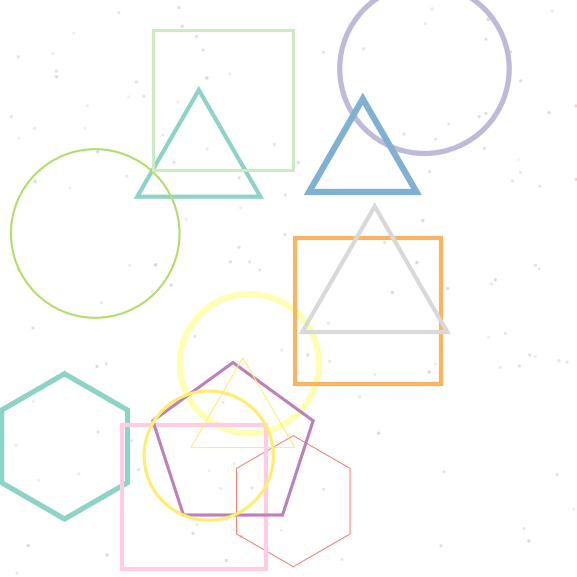[{"shape": "triangle", "thickness": 2, "radius": 0.62, "center": [0.344, 0.72]}, {"shape": "hexagon", "thickness": 2.5, "radius": 0.63, "center": [0.112, 0.226]}, {"shape": "circle", "thickness": 3, "radius": 0.6, "center": [0.432, 0.369]}, {"shape": "circle", "thickness": 2.5, "radius": 0.73, "center": [0.735, 0.88]}, {"shape": "hexagon", "thickness": 0.5, "radius": 0.57, "center": [0.508, 0.131]}, {"shape": "triangle", "thickness": 3, "radius": 0.54, "center": [0.628, 0.72]}, {"shape": "square", "thickness": 2, "radius": 0.63, "center": [0.638, 0.461]}, {"shape": "circle", "thickness": 1, "radius": 0.73, "center": [0.165, 0.595]}, {"shape": "square", "thickness": 2, "radius": 0.62, "center": [0.335, 0.138]}, {"shape": "triangle", "thickness": 2, "radius": 0.73, "center": [0.649, 0.497]}, {"shape": "pentagon", "thickness": 1.5, "radius": 0.73, "center": [0.403, 0.225]}, {"shape": "square", "thickness": 1.5, "radius": 0.61, "center": [0.385, 0.825]}, {"shape": "triangle", "thickness": 0.5, "radius": 0.52, "center": [0.42, 0.276]}, {"shape": "circle", "thickness": 1.5, "radius": 0.56, "center": [0.361, 0.21]}]